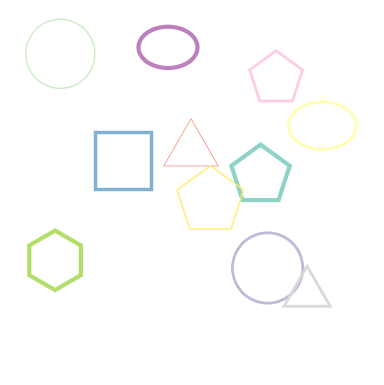[{"shape": "pentagon", "thickness": 3, "radius": 0.4, "center": [0.677, 0.545]}, {"shape": "oval", "thickness": 2, "radius": 0.44, "center": [0.837, 0.674]}, {"shape": "circle", "thickness": 2, "radius": 0.46, "center": [0.695, 0.304]}, {"shape": "triangle", "thickness": 0.5, "radius": 0.41, "center": [0.496, 0.61]}, {"shape": "square", "thickness": 2.5, "radius": 0.37, "center": [0.319, 0.583]}, {"shape": "hexagon", "thickness": 3, "radius": 0.39, "center": [0.143, 0.324]}, {"shape": "pentagon", "thickness": 2, "radius": 0.36, "center": [0.717, 0.796]}, {"shape": "triangle", "thickness": 2, "radius": 0.35, "center": [0.798, 0.239]}, {"shape": "oval", "thickness": 3, "radius": 0.38, "center": [0.436, 0.877]}, {"shape": "circle", "thickness": 1, "radius": 0.45, "center": [0.157, 0.86]}, {"shape": "pentagon", "thickness": 1, "radius": 0.45, "center": [0.546, 0.479]}]